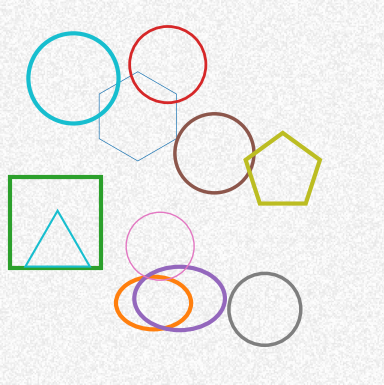[{"shape": "hexagon", "thickness": 0.5, "radius": 0.58, "center": [0.358, 0.698]}, {"shape": "oval", "thickness": 3, "radius": 0.49, "center": [0.399, 0.213]}, {"shape": "square", "thickness": 3, "radius": 0.59, "center": [0.145, 0.423]}, {"shape": "circle", "thickness": 2, "radius": 0.5, "center": [0.436, 0.832]}, {"shape": "oval", "thickness": 3, "radius": 0.59, "center": [0.467, 0.225]}, {"shape": "circle", "thickness": 2.5, "radius": 0.51, "center": [0.557, 0.602]}, {"shape": "circle", "thickness": 1, "radius": 0.44, "center": [0.416, 0.36]}, {"shape": "circle", "thickness": 2.5, "radius": 0.47, "center": [0.688, 0.197]}, {"shape": "pentagon", "thickness": 3, "radius": 0.51, "center": [0.734, 0.553]}, {"shape": "circle", "thickness": 3, "radius": 0.59, "center": [0.191, 0.796]}, {"shape": "triangle", "thickness": 1.5, "radius": 0.48, "center": [0.15, 0.356]}]